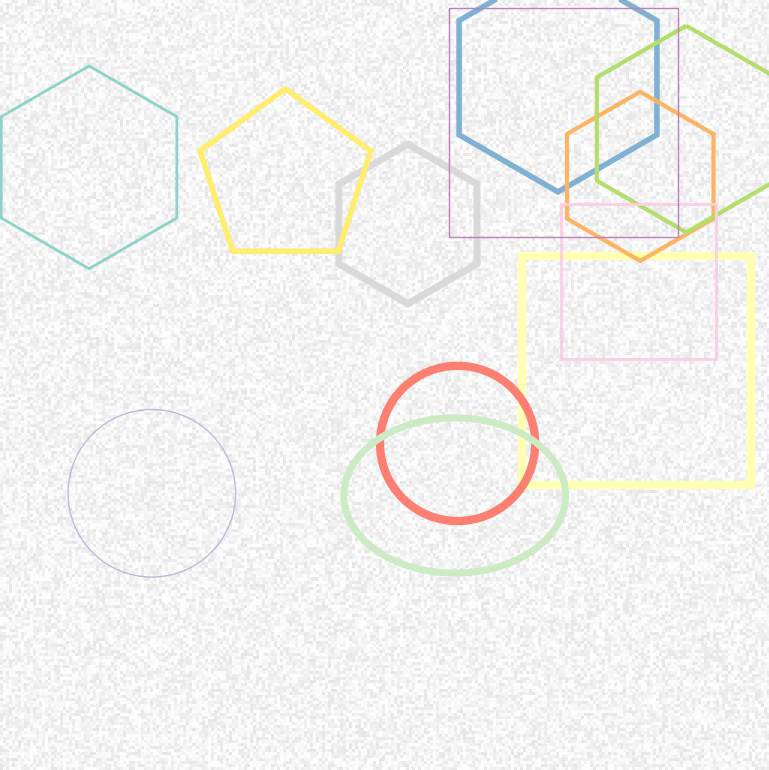[{"shape": "hexagon", "thickness": 1, "radius": 0.66, "center": [0.116, 0.783]}, {"shape": "square", "thickness": 3, "radius": 0.74, "center": [0.826, 0.518]}, {"shape": "circle", "thickness": 0.5, "radius": 0.54, "center": [0.197, 0.359]}, {"shape": "circle", "thickness": 3, "radius": 0.5, "center": [0.594, 0.424]}, {"shape": "hexagon", "thickness": 2, "radius": 0.74, "center": [0.725, 0.899]}, {"shape": "hexagon", "thickness": 1.5, "radius": 0.55, "center": [0.831, 0.771]}, {"shape": "hexagon", "thickness": 1.5, "radius": 0.67, "center": [0.891, 0.832]}, {"shape": "square", "thickness": 1, "radius": 0.5, "center": [0.829, 0.634]}, {"shape": "hexagon", "thickness": 2.5, "radius": 0.52, "center": [0.53, 0.709]}, {"shape": "square", "thickness": 0.5, "radius": 0.74, "center": [0.732, 0.841]}, {"shape": "oval", "thickness": 2.5, "radius": 0.72, "center": [0.591, 0.357]}, {"shape": "pentagon", "thickness": 2, "radius": 0.58, "center": [0.371, 0.768]}]